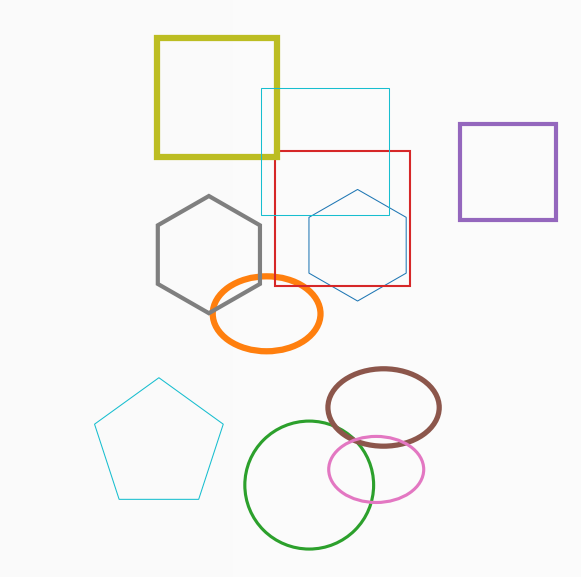[{"shape": "hexagon", "thickness": 0.5, "radius": 0.48, "center": [0.615, 0.574]}, {"shape": "oval", "thickness": 3, "radius": 0.46, "center": [0.459, 0.456]}, {"shape": "circle", "thickness": 1.5, "radius": 0.55, "center": [0.532, 0.159]}, {"shape": "square", "thickness": 1, "radius": 0.58, "center": [0.59, 0.621]}, {"shape": "square", "thickness": 2, "radius": 0.41, "center": [0.874, 0.701]}, {"shape": "oval", "thickness": 2.5, "radius": 0.48, "center": [0.66, 0.294]}, {"shape": "oval", "thickness": 1.5, "radius": 0.41, "center": [0.647, 0.186]}, {"shape": "hexagon", "thickness": 2, "radius": 0.51, "center": [0.359, 0.558]}, {"shape": "square", "thickness": 3, "radius": 0.52, "center": [0.373, 0.831]}, {"shape": "pentagon", "thickness": 0.5, "radius": 0.58, "center": [0.273, 0.229]}, {"shape": "square", "thickness": 0.5, "radius": 0.55, "center": [0.559, 0.736]}]